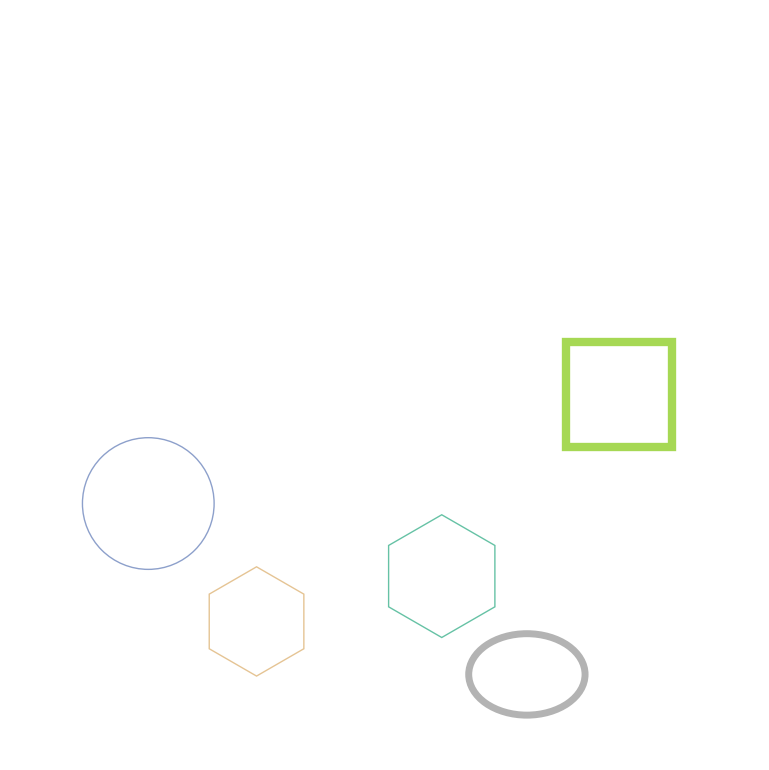[{"shape": "hexagon", "thickness": 0.5, "radius": 0.4, "center": [0.574, 0.252]}, {"shape": "circle", "thickness": 0.5, "radius": 0.43, "center": [0.193, 0.346]}, {"shape": "square", "thickness": 3, "radius": 0.34, "center": [0.804, 0.487]}, {"shape": "hexagon", "thickness": 0.5, "radius": 0.35, "center": [0.333, 0.193]}, {"shape": "oval", "thickness": 2.5, "radius": 0.38, "center": [0.684, 0.124]}]